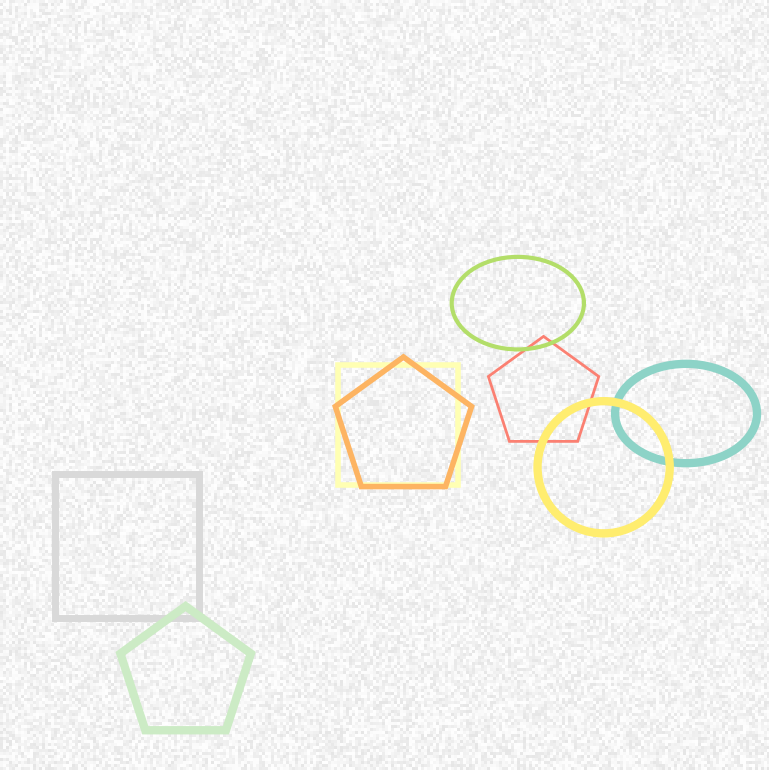[{"shape": "oval", "thickness": 3, "radius": 0.46, "center": [0.891, 0.463]}, {"shape": "square", "thickness": 2, "radius": 0.39, "center": [0.517, 0.448]}, {"shape": "pentagon", "thickness": 1, "radius": 0.38, "center": [0.706, 0.488]}, {"shape": "pentagon", "thickness": 2, "radius": 0.47, "center": [0.524, 0.443]}, {"shape": "oval", "thickness": 1.5, "radius": 0.43, "center": [0.673, 0.606]}, {"shape": "square", "thickness": 2.5, "radius": 0.47, "center": [0.164, 0.29]}, {"shape": "pentagon", "thickness": 3, "radius": 0.45, "center": [0.241, 0.124]}, {"shape": "circle", "thickness": 3, "radius": 0.43, "center": [0.784, 0.393]}]